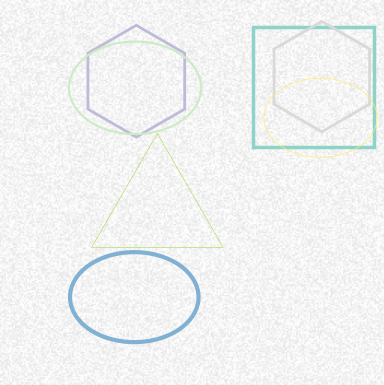[{"shape": "square", "thickness": 2.5, "radius": 0.78, "center": [0.814, 0.774]}, {"shape": "hexagon", "thickness": 2, "radius": 0.73, "center": [0.354, 0.789]}, {"shape": "oval", "thickness": 3, "radius": 0.83, "center": [0.349, 0.228]}, {"shape": "triangle", "thickness": 0.5, "radius": 0.99, "center": [0.409, 0.456]}, {"shape": "hexagon", "thickness": 2, "radius": 0.72, "center": [0.836, 0.801]}, {"shape": "oval", "thickness": 1.5, "radius": 0.86, "center": [0.351, 0.772]}, {"shape": "oval", "thickness": 0.5, "radius": 0.73, "center": [0.832, 0.694]}]